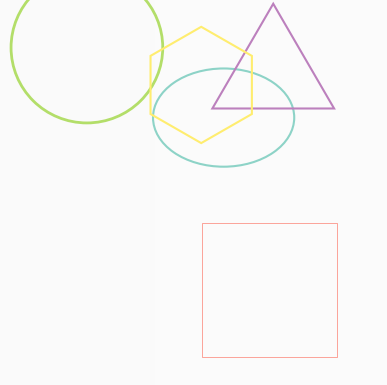[{"shape": "oval", "thickness": 1.5, "radius": 0.91, "center": [0.577, 0.695]}, {"shape": "square", "thickness": 0.5, "radius": 0.87, "center": [0.696, 0.247]}, {"shape": "circle", "thickness": 2, "radius": 0.98, "center": [0.224, 0.876]}, {"shape": "triangle", "thickness": 1.5, "radius": 0.91, "center": [0.705, 0.809]}, {"shape": "hexagon", "thickness": 1.5, "radius": 0.76, "center": [0.519, 0.779]}]